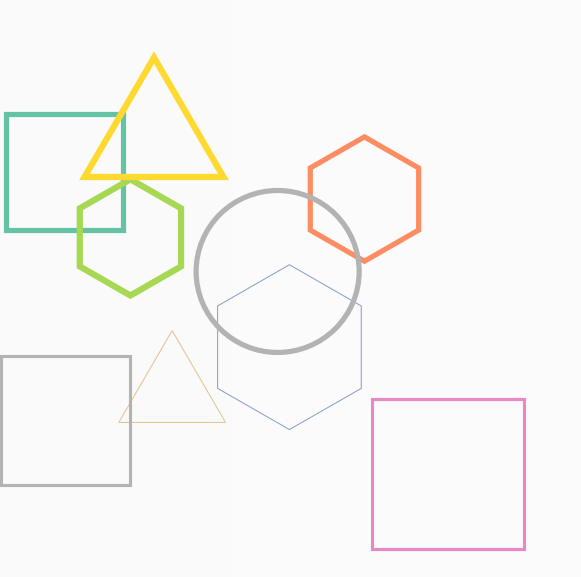[{"shape": "square", "thickness": 2.5, "radius": 0.5, "center": [0.111, 0.701]}, {"shape": "hexagon", "thickness": 2.5, "radius": 0.54, "center": [0.627, 0.654]}, {"shape": "hexagon", "thickness": 0.5, "radius": 0.71, "center": [0.498, 0.398]}, {"shape": "square", "thickness": 1.5, "radius": 0.65, "center": [0.771, 0.179]}, {"shape": "hexagon", "thickness": 3, "radius": 0.5, "center": [0.224, 0.588]}, {"shape": "triangle", "thickness": 3, "radius": 0.69, "center": [0.265, 0.762]}, {"shape": "triangle", "thickness": 0.5, "radius": 0.53, "center": [0.296, 0.321]}, {"shape": "circle", "thickness": 2.5, "radius": 0.7, "center": [0.478, 0.529]}, {"shape": "square", "thickness": 1.5, "radius": 0.56, "center": [0.113, 0.271]}]